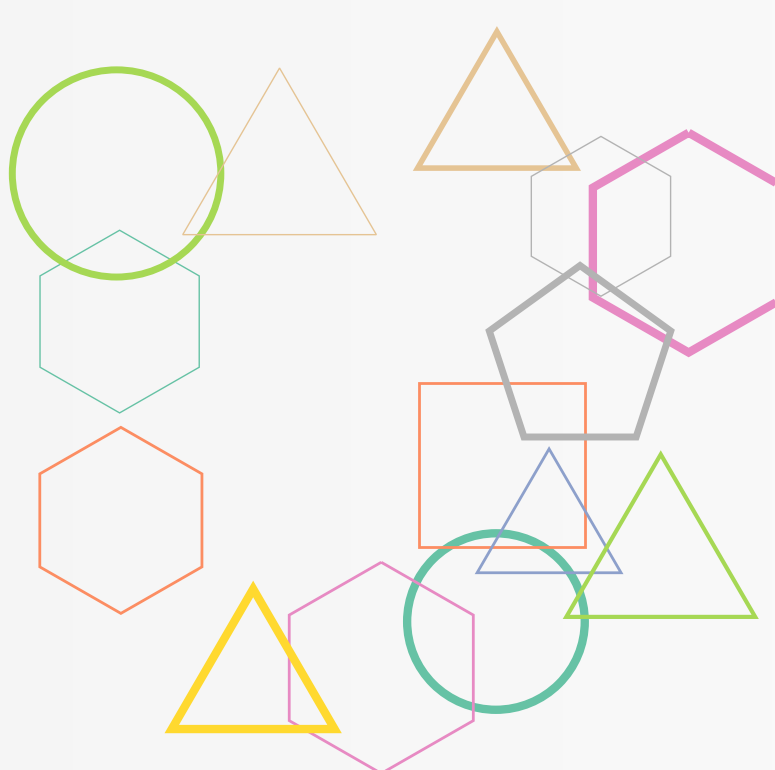[{"shape": "circle", "thickness": 3, "radius": 0.57, "center": [0.64, 0.193]}, {"shape": "hexagon", "thickness": 0.5, "radius": 0.59, "center": [0.154, 0.582]}, {"shape": "square", "thickness": 1, "radius": 0.53, "center": [0.648, 0.396]}, {"shape": "hexagon", "thickness": 1, "radius": 0.6, "center": [0.156, 0.324]}, {"shape": "triangle", "thickness": 1, "radius": 0.54, "center": [0.709, 0.31]}, {"shape": "hexagon", "thickness": 3, "radius": 0.71, "center": [0.889, 0.685]}, {"shape": "hexagon", "thickness": 1, "radius": 0.69, "center": [0.492, 0.133]}, {"shape": "circle", "thickness": 2.5, "radius": 0.67, "center": [0.15, 0.775]}, {"shape": "triangle", "thickness": 1.5, "radius": 0.7, "center": [0.853, 0.269]}, {"shape": "triangle", "thickness": 3, "radius": 0.61, "center": [0.327, 0.114]}, {"shape": "triangle", "thickness": 0.5, "radius": 0.72, "center": [0.361, 0.767]}, {"shape": "triangle", "thickness": 2, "radius": 0.59, "center": [0.641, 0.841]}, {"shape": "hexagon", "thickness": 0.5, "radius": 0.52, "center": [0.775, 0.719]}, {"shape": "pentagon", "thickness": 2.5, "radius": 0.62, "center": [0.748, 0.532]}]